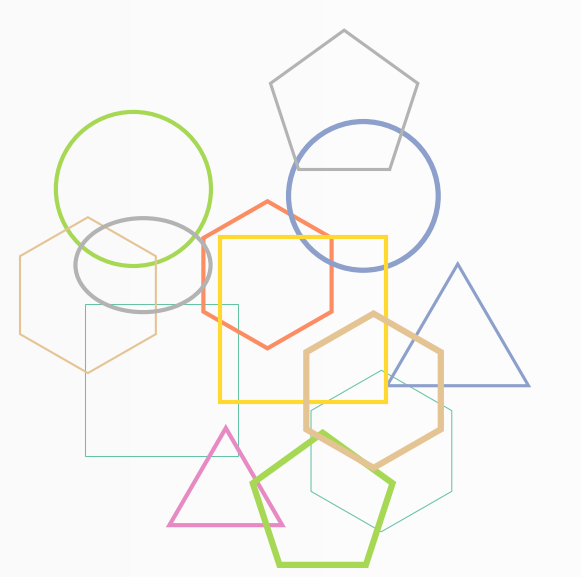[{"shape": "hexagon", "thickness": 0.5, "radius": 0.7, "center": [0.656, 0.218]}, {"shape": "square", "thickness": 0.5, "radius": 0.66, "center": [0.279, 0.34]}, {"shape": "hexagon", "thickness": 2, "radius": 0.64, "center": [0.46, 0.523]}, {"shape": "circle", "thickness": 2.5, "radius": 0.64, "center": [0.625, 0.66]}, {"shape": "triangle", "thickness": 1.5, "radius": 0.7, "center": [0.788, 0.401]}, {"shape": "triangle", "thickness": 2, "radius": 0.56, "center": [0.388, 0.146]}, {"shape": "circle", "thickness": 2, "radius": 0.67, "center": [0.23, 0.672]}, {"shape": "pentagon", "thickness": 3, "radius": 0.63, "center": [0.555, 0.123]}, {"shape": "square", "thickness": 2, "radius": 0.71, "center": [0.522, 0.445]}, {"shape": "hexagon", "thickness": 3, "radius": 0.67, "center": [0.643, 0.323]}, {"shape": "hexagon", "thickness": 1, "radius": 0.67, "center": [0.151, 0.488]}, {"shape": "oval", "thickness": 2, "radius": 0.58, "center": [0.246, 0.54]}, {"shape": "pentagon", "thickness": 1.5, "radius": 0.67, "center": [0.592, 0.814]}]